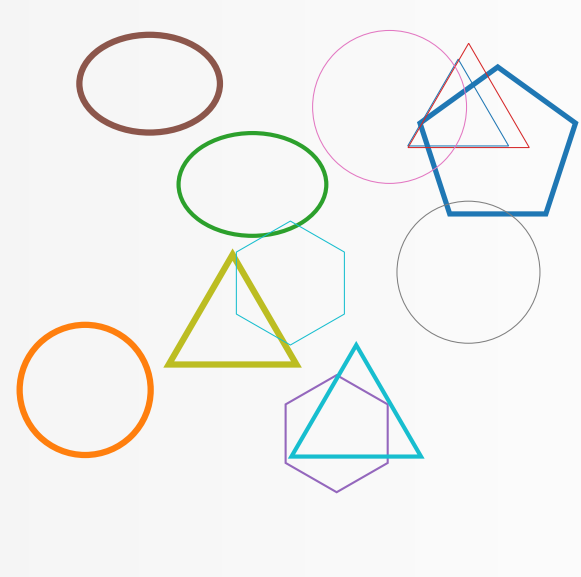[{"shape": "triangle", "thickness": 0.5, "radius": 0.5, "center": [0.788, 0.797]}, {"shape": "pentagon", "thickness": 2.5, "radius": 0.7, "center": [0.856, 0.742]}, {"shape": "circle", "thickness": 3, "radius": 0.56, "center": [0.147, 0.324]}, {"shape": "oval", "thickness": 2, "radius": 0.64, "center": [0.434, 0.68]}, {"shape": "triangle", "thickness": 0.5, "radius": 0.6, "center": [0.806, 0.804]}, {"shape": "hexagon", "thickness": 1, "radius": 0.51, "center": [0.579, 0.248]}, {"shape": "oval", "thickness": 3, "radius": 0.6, "center": [0.257, 0.854]}, {"shape": "circle", "thickness": 0.5, "radius": 0.66, "center": [0.67, 0.814]}, {"shape": "circle", "thickness": 0.5, "radius": 0.62, "center": [0.806, 0.528]}, {"shape": "triangle", "thickness": 3, "radius": 0.63, "center": [0.4, 0.431]}, {"shape": "hexagon", "thickness": 0.5, "radius": 0.54, "center": [0.5, 0.509]}, {"shape": "triangle", "thickness": 2, "radius": 0.64, "center": [0.613, 0.273]}]